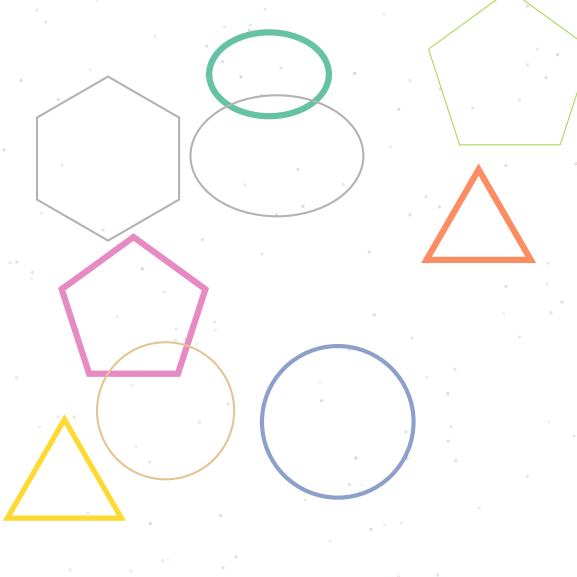[{"shape": "oval", "thickness": 3, "radius": 0.52, "center": [0.466, 0.871]}, {"shape": "triangle", "thickness": 3, "radius": 0.52, "center": [0.829, 0.601]}, {"shape": "circle", "thickness": 2, "radius": 0.66, "center": [0.585, 0.269]}, {"shape": "pentagon", "thickness": 3, "radius": 0.65, "center": [0.231, 0.458]}, {"shape": "pentagon", "thickness": 0.5, "radius": 0.74, "center": [0.883, 0.868]}, {"shape": "triangle", "thickness": 2.5, "radius": 0.57, "center": [0.112, 0.159]}, {"shape": "circle", "thickness": 1, "radius": 0.59, "center": [0.287, 0.288]}, {"shape": "hexagon", "thickness": 1, "radius": 0.71, "center": [0.187, 0.725]}, {"shape": "oval", "thickness": 1, "radius": 0.75, "center": [0.48, 0.729]}]